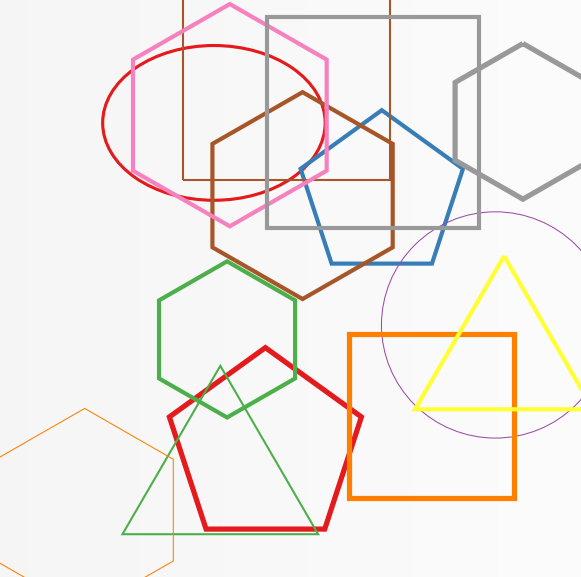[{"shape": "oval", "thickness": 1.5, "radius": 0.96, "center": [0.368, 0.786]}, {"shape": "pentagon", "thickness": 2.5, "radius": 0.87, "center": [0.457, 0.223]}, {"shape": "pentagon", "thickness": 2, "radius": 0.73, "center": [0.657, 0.661]}, {"shape": "triangle", "thickness": 1, "radius": 0.97, "center": [0.379, 0.171]}, {"shape": "hexagon", "thickness": 2, "radius": 0.68, "center": [0.391, 0.411]}, {"shape": "circle", "thickness": 0.5, "radius": 0.98, "center": [0.852, 0.436]}, {"shape": "square", "thickness": 2.5, "radius": 0.71, "center": [0.743, 0.278]}, {"shape": "hexagon", "thickness": 0.5, "radius": 0.88, "center": [0.146, 0.116]}, {"shape": "triangle", "thickness": 2, "radius": 0.88, "center": [0.867, 0.379]}, {"shape": "hexagon", "thickness": 2, "radius": 0.9, "center": [0.521, 0.66]}, {"shape": "square", "thickness": 1, "radius": 0.89, "center": [0.492, 0.865]}, {"shape": "hexagon", "thickness": 2, "radius": 0.96, "center": [0.395, 0.8]}, {"shape": "hexagon", "thickness": 2.5, "radius": 0.67, "center": [0.9, 0.789]}, {"shape": "square", "thickness": 2, "radius": 0.91, "center": [0.641, 0.787]}]